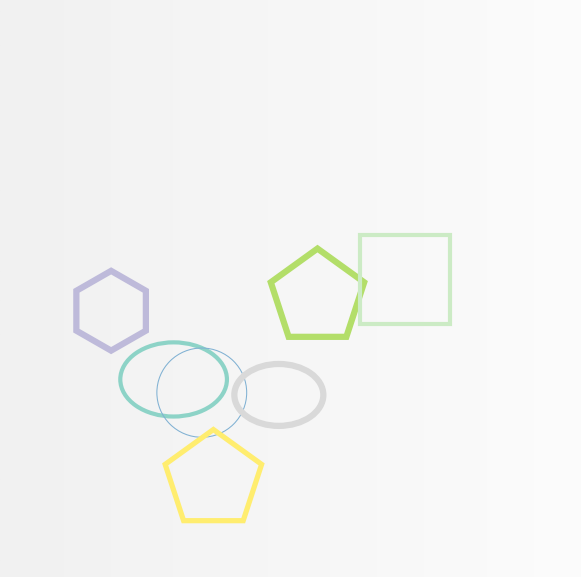[{"shape": "oval", "thickness": 2, "radius": 0.46, "center": [0.299, 0.342]}, {"shape": "hexagon", "thickness": 3, "radius": 0.35, "center": [0.191, 0.461]}, {"shape": "circle", "thickness": 0.5, "radius": 0.39, "center": [0.347, 0.319]}, {"shape": "pentagon", "thickness": 3, "radius": 0.42, "center": [0.546, 0.484]}, {"shape": "oval", "thickness": 3, "radius": 0.38, "center": [0.48, 0.315]}, {"shape": "square", "thickness": 2, "radius": 0.39, "center": [0.696, 0.515]}, {"shape": "pentagon", "thickness": 2.5, "radius": 0.44, "center": [0.367, 0.168]}]